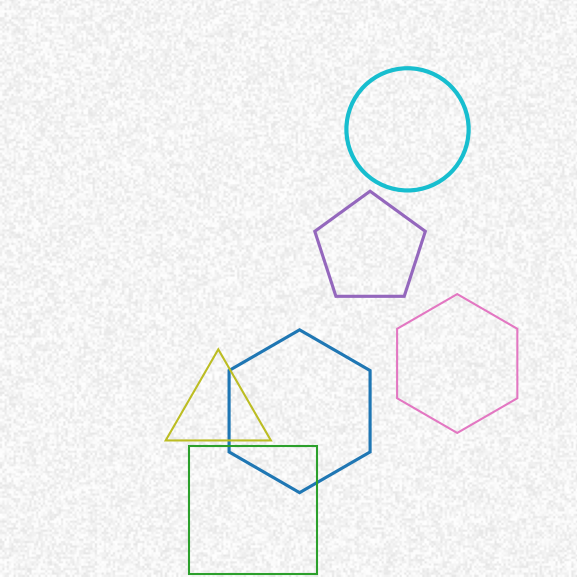[{"shape": "hexagon", "thickness": 1.5, "radius": 0.7, "center": [0.519, 0.287]}, {"shape": "square", "thickness": 1, "radius": 0.55, "center": [0.439, 0.116]}, {"shape": "pentagon", "thickness": 1.5, "radius": 0.5, "center": [0.641, 0.567]}, {"shape": "hexagon", "thickness": 1, "radius": 0.6, "center": [0.792, 0.37]}, {"shape": "triangle", "thickness": 1, "radius": 0.53, "center": [0.378, 0.289]}, {"shape": "circle", "thickness": 2, "radius": 0.53, "center": [0.706, 0.775]}]